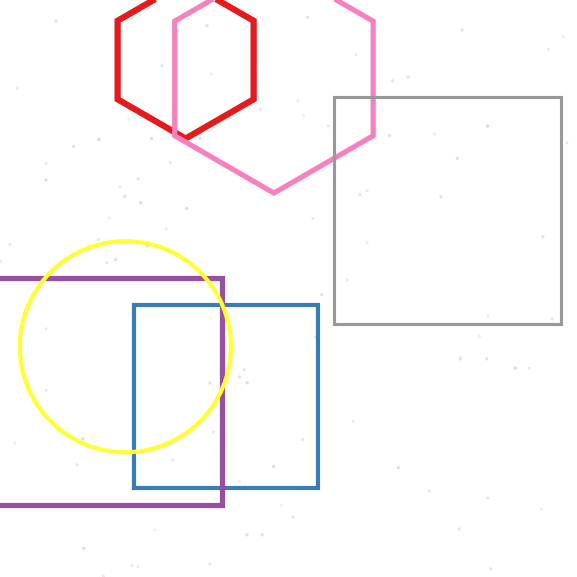[{"shape": "hexagon", "thickness": 3, "radius": 0.68, "center": [0.321, 0.895]}, {"shape": "square", "thickness": 2, "radius": 0.79, "center": [0.392, 0.312]}, {"shape": "square", "thickness": 2.5, "radius": 0.98, "center": [0.188, 0.321]}, {"shape": "circle", "thickness": 2, "radius": 0.91, "center": [0.217, 0.399]}, {"shape": "hexagon", "thickness": 2.5, "radius": 0.99, "center": [0.474, 0.863]}, {"shape": "square", "thickness": 1.5, "radius": 0.98, "center": [0.775, 0.634]}]